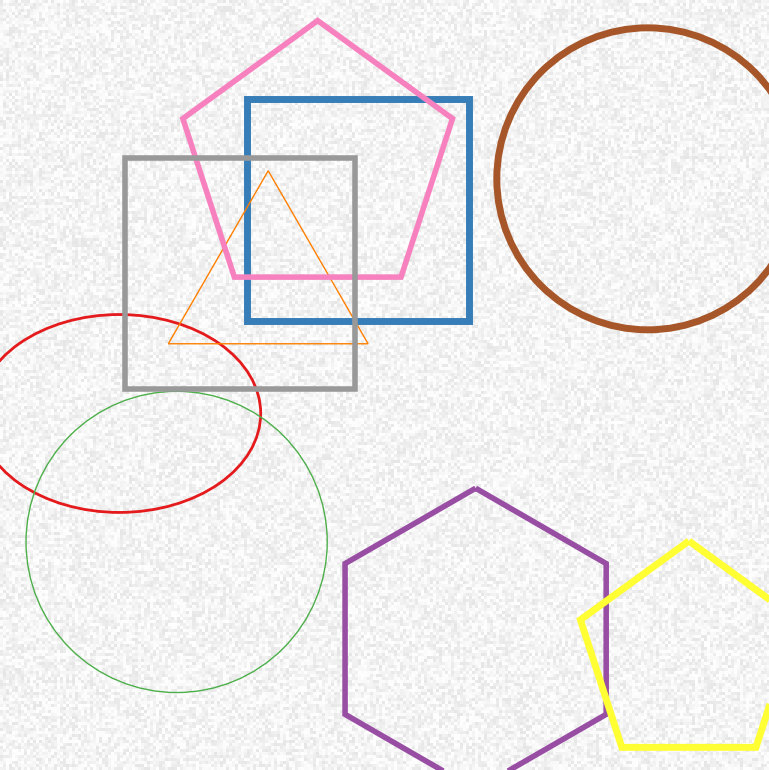[{"shape": "oval", "thickness": 1, "radius": 0.92, "center": [0.155, 0.463]}, {"shape": "square", "thickness": 2.5, "radius": 0.72, "center": [0.465, 0.727]}, {"shape": "circle", "thickness": 0.5, "radius": 0.98, "center": [0.229, 0.296]}, {"shape": "hexagon", "thickness": 2, "radius": 0.98, "center": [0.618, 0.17]}, {"shape": "triangle", "thickness": 0.5, "radius": 0.75, "center": [0.348, 0.628]}, {"shape": "pentagon", "thickness": 2.5, "radius": 0.74, "center": [0.895, 0.149]}, {"shape": "circle", "thickness": 2.5, "radius": 0.98, "center": [0.841, 0.768]}, {"shape": "pentagon", "thickness": 2, "radius": 0.92, "center": [0.413, 0.789]}, {"shape": "square", "thickness": 2, "radius": 0.75, "center": [0.312, 0.645]}]